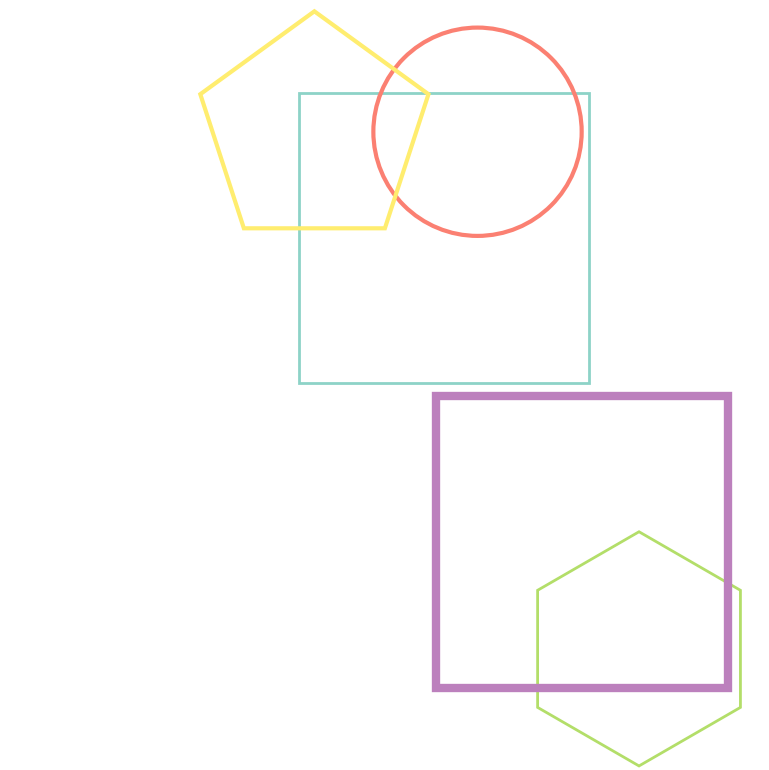[{"shape": "square", "thickness": 1, "radius": 0.94, "center": [0.577, 0.691]}, {"shape": "circle", "thickness": 1.5, "radius": 0.68, "center": [0.62, 0.829]}, {"shape": "hexagon", "thickness": 1, "radius": 0.76, "center": [0.83, 0.157]}, {"shape": "square", "thickness": 3, "radius": 0.95, "center": [0.756, 0.296]}, {"shape": "pentagon", "thickness": 1.5, "radius": 0.78, "center": [0.408, 0.83]}]